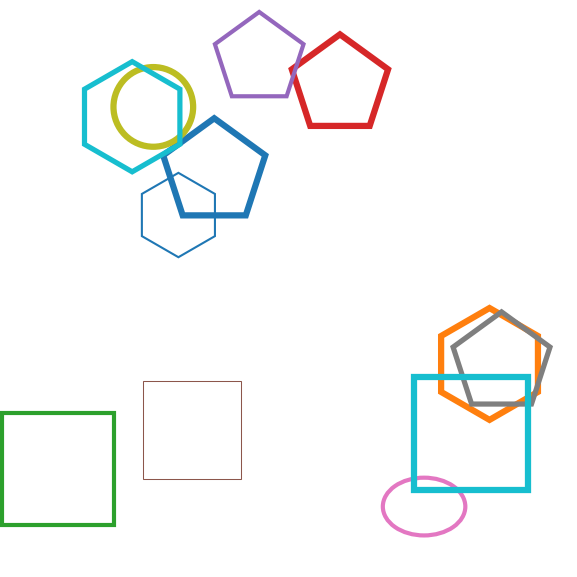[{"shape": "pentagon", "thickness": 3, "radius": 0.46, "center": [0.371, 0.701]}, {"shape": "hexagon", "thickness": 1, "radius": 0.37, "center": [0.309, 0.627]}, {"shape": "hexagon", "thickness": 3, "radius": 0.48, "center": [0.848, 0.369]}, {"shape": "square", "thickness": 2, "radius": 0.48, "center": [0.101, 0.186]}, {"shape": "pentagon", "thickness": 3, "radius": 0.44, "center": [0.589, 0.852]}, {"shape": "pentagon", "thickness": 2, "radius": 0.4, "center": [0.449, 0.898]}, {"shape": "square", "thickness": 0.5, "radius": 0.42, "center": [0.333, 0.254]}, {"shape": "oval", "thickness": 2, "radius": 0.36, "center": [0.734, 0.122]}, {"shape": "pentagon", "thickness": 2.5, "radius": 0.44, "center": [0.868, 0.371]}, {"shape": "circle", "thickness": 3, "radius": 0.34, "center": [0.265, 0.814]}, {"shape": "square", "thickness": 3, "radius": 0.49, "center": [0.816, 0.248]}, {"shape": "hexagon", "thickness": 2.5, "radius": 0.48, "center": [0.229, 0.797]}]